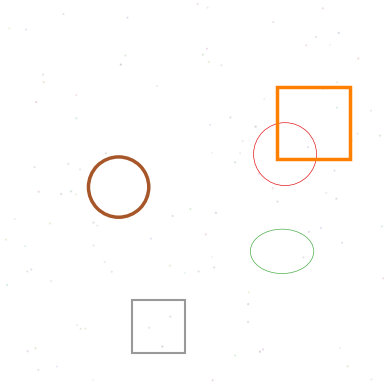[{"shape": "circle", "thickness": 0.5, "radius": 0.41, "center": [0.74, 0.6]}, {"shape": "oval", "thickness": 0.5, "radius": 0.41, "center": [0.733, 0.347]}, {"shape": "square", "thickness": 2.5, "radius": 0.47, "center": [0.814, 0.681]}, {"shape": "circle", "thickness": 2.5, "radius": 0.39, "center": [0.308, 0.514]}, {"shape": "square", "thickness": 1.5, "radius": 0.35, "center": [0.411, 0.152]}]